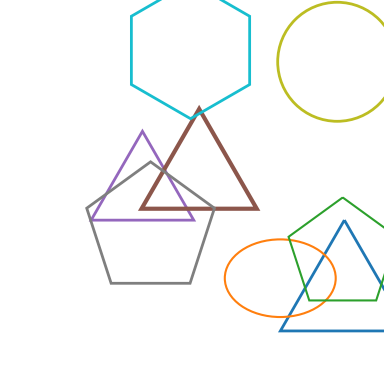[{"shape": "triangle", "thickness": 2, "radius": 0.96, "center": [0.894, 0.236]}, {"shape": "oval", "thickness": 1.5, "radius": 0.72, "center": [0.728, 0.277]}, {"shape": "pentagon", "thickness": 1.5, "radius": 0.74, "center": [0.89, 0.339]}, {"shape": "triangle", "thickness": 2, "radius": 0.77, "center": [0.37, 0.505]}, {"shape": "triangle", "thickness": 3, "radius": 0.86, "center": [0.517, 0.544]}, {"shape": "pentagon", "thickness": 2, "radius": 0.87, "center": [0.391, 0.405]}, {"shape": "circle", "thickness": 2, "radius": 0.77, "center": [0.876, 0.84]}, {"shape": "hexagon", "thickness": 2, "radius": 0.89, "center": [0.495, 0.869]}]